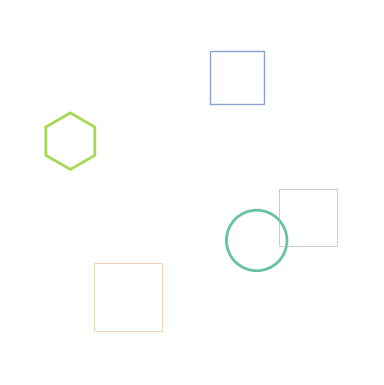[{"shape": "circle", "thickness": 2, "radius": 0.39, "center": [0.667, 0.375]}, {"shape": "square", "thickness": 1, "radius": 0.35, "center": [0.616, 0.798]}, {"shape": "hexagon", "thickness": 2, "radius": 0.37, "center": [0.183, 0.633]}, {"shape": "square", "thickness": 0.5, "radius": 0.44, "center": [0.332, 0.229]}, {"shape": "square", "thickness": 0.5, "radius": 0.37, "center": [0.801, 0.435]}]